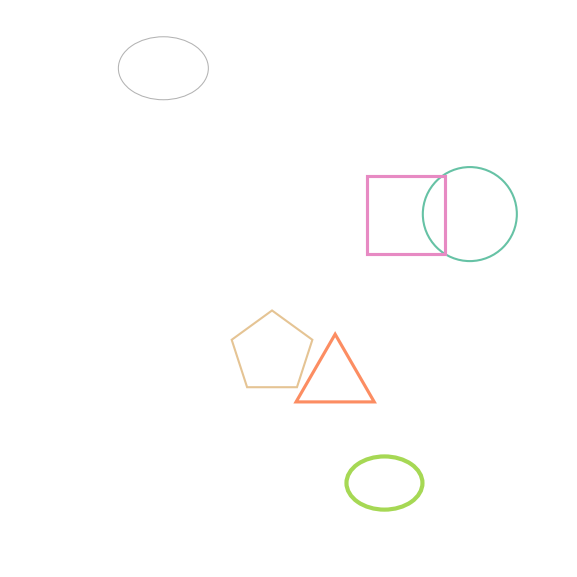[{"shape": "circle", "thickness": 1, "radius": 0.41, "center": [0.814, 0.628]}, {"shape": "triangle", "thickness": 1.5, "radius": 0.39, "center": [0.58, 0.342]}, {"shape": "square", "thickness": 1.5, "radius": 0.34, "center": [0.703, 0.627]}, {"shape": "oval", "thickness": 2, "radius": 0.33, "center": [0.666, 0.163]}, {"shape": "pentagon", "thickness": 1, "radius": 0.37, "center": [0.471, 0.388]}, {"shape": "oval", "thickness": 0.5, "radius": 0.39, "center": [0.283, 0.881]}]